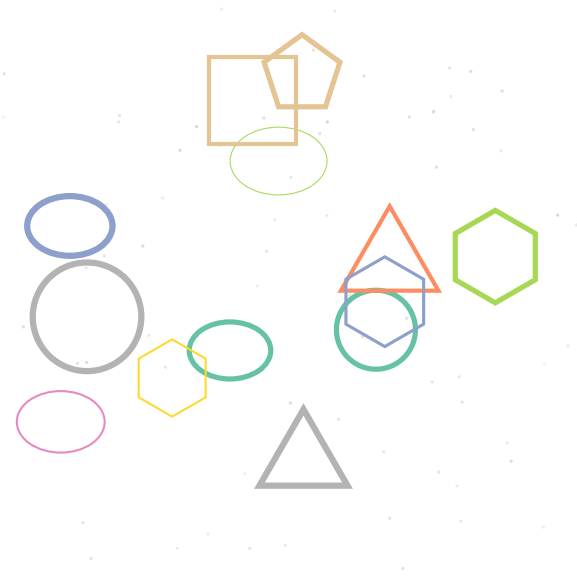[{"shape": "oval", "thickness": 2.5, "radius": 0.35, "center": [0.398, 0.392]}, {"shape": "circle", "thickness": 2.5, "radius": 0.34, "center": [0.651, 0.428]}, {"shape": "triangle", "thickness": 2, "radius": 0.49, "center": [0.675, 0.545]}, {"shape": "oval", "thickness": 3, "radius": 0.37, "center": [0.121, 0.608]}, {"shape": "hexagon", "thickness": 1.5, "radius": 0.39, "center": [0.666, 0.477]}, {"shape": "oval", "thickness": 1, "radius": 0.38, "center": [0.105, 0.269]}, {"shape": "oval", "thickness": 0.5, "radius": 0.42, "center": [0.482, 0.72]}, {"shape": "hexagon", "thickness": 2.5, "radius": 0.4, "center": [0.858, 0.555]}, {"shape": "hexagon", "thickness": 1, "radius": 0.33, "center": [0.298, 0.345]}, {"shape": "pentagon", "thickness": 2.5, "radius": 0.35, "center": [0.523, 0.87]}, {"shape": "square", "thickness": 2, "radius": 0.37, "center": [0.438, 0.825]}, {"shape": "triangle", "thickness": 3, "radius": 0.44, "center": [0.526, 0.202]}, {"shape": "circle", "thickness": 3, "radius": 0.47, "center": [0.151, 0.451]}]